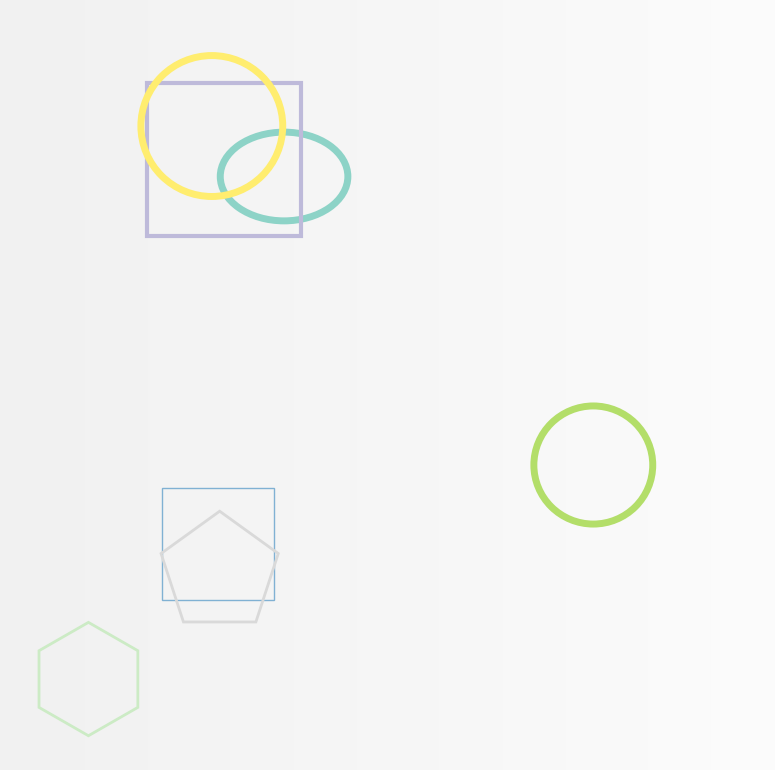[{"shape": "oval", "thickness": 2.5, "radius": 0.41, "center": [0.367, 0.771]}, {"shape": "square", "thickness": 1.5, "radius": 0.5, "center": [0.289, 0.792]}, {"shape": "square", "thickness": 0.5, "radius": 0.36, "center": [0.281, 0.294]}, {"shape": "circle", "thickness": 2.5, "radius": 0.38, "center": [0.766, 0.396]}, {"shape": "pentagon", "thickness": 1, "radius": 0.4, "center": [0.283, 0.257]}, {"shape": "hexagon", "thickness": 1, "radius": 0.37, "center": [0.114, 0.118]}, {"shape": "circle", "thickness": 2.5, "radius": 0.46, "center": [0.273, 0.836]}]